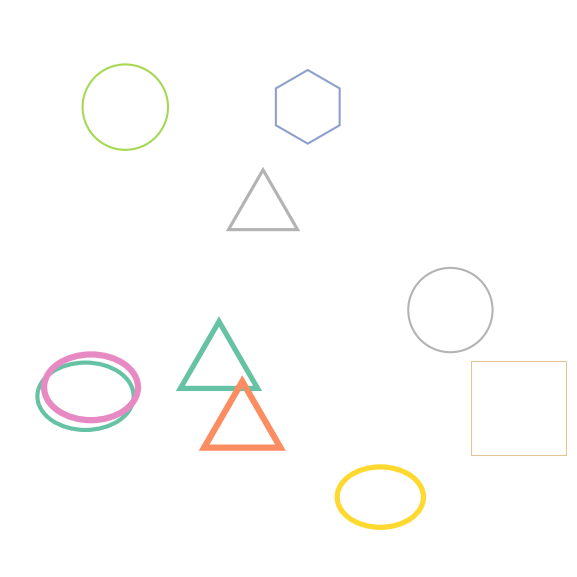[{"shape": "oval", "thickness": 2, "radius": 0.42, "center": [0.148, 0.313]}, {"shape": "triangle", "thickness": 2.5, "radius": 0.39, "center": [0.379, 0.365]}, {"shape": "triangle", "thickness": 3, "radius": 0.38, "center": [0.42, 0.262]}, {"shape": "hexagon", "thickness": 1, "radius": 0.32, "center": [0.533, 0.814]}, {"shape": "oval", "thickness": 3, "radius": 0.41, "center": [0.158, 0.328]}, {"shape": "circle", "thickness": 1, "radius": 0.37, "center": [0.217, 0.814]}, {"shape": "oval", "thickness": 2.5, "radius": 0.37, "center": [0.659, 0.138]}, {"shape": "square", "thickness": 0.5, "radius": 0.41, "center": [0.898, 0.293]}, {"shape": "triangle", "thickness": 1.5, "radius": 0.35, "center": [0.455, 0.636]}, {"shape": "circle", "thickness": 1, "radius": 0.37, "center": [0.78, 0.462]}]